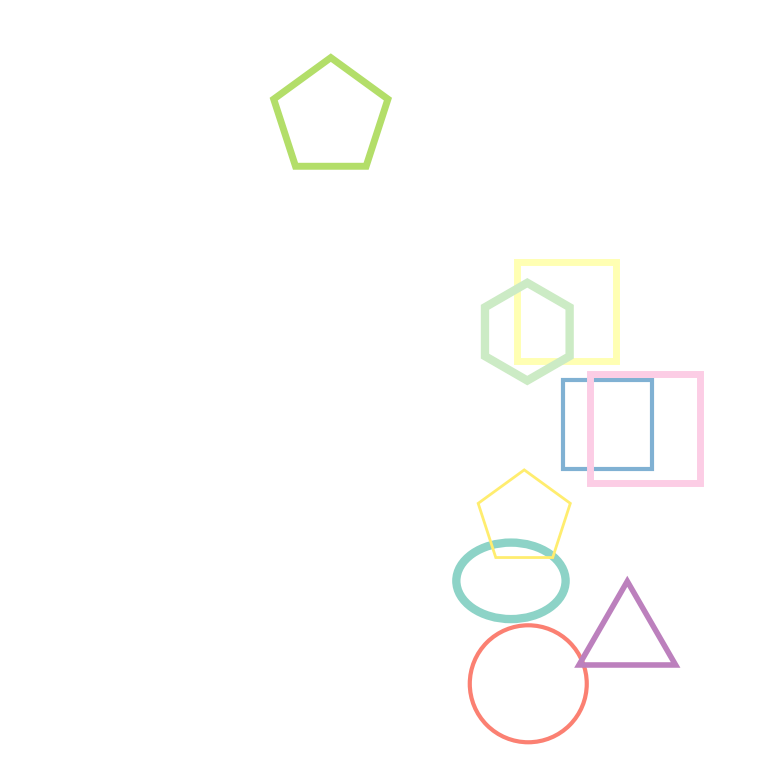[{"shape": "oval", "thickness": 3, "radius": 0.35, "center": [0.664, 0.246]}, {"shape": "square", "thickness": 2.5, "radius": 0.32, "center": [0.735, 0.595]}, {"shape": "circle", "thickness": 1.5, "radius": 0.38, "center": [0.686, 0.112]}, {"shape": "square", "thickness": 1.5, "radius": 0.29, "center": [0.789, 0.449]}, {"shape": "pentagon", "thickness": 2.5, "radius": 0.39, "center": [0.43, 0.847]}, {"shape": "square", "thickness": 2.5, "radius": 0.35, "center": [0.838, 0.444]}, {"shape": "triangle", "thickness": 2, "radius": 0.36, "center": [0.815, 0.173]}, {"shape": "hexagon", "thickness": 3, "radius": 0.32, "center": [0.685, 0.569]}, {"shape": "pentagon", "thickness": 1, "radius": 0.31, "center": [0.681, 0.327]}]